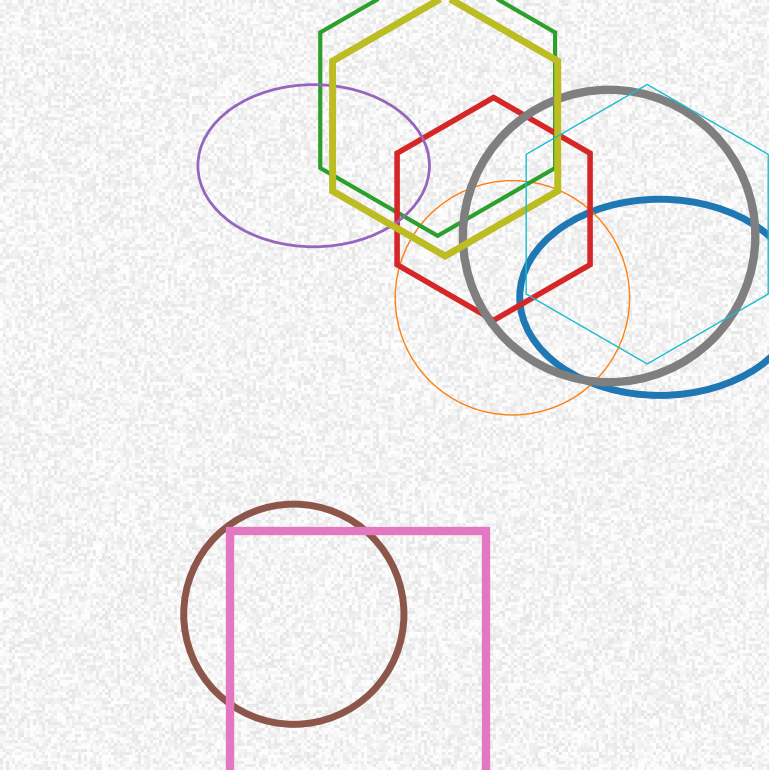[{"shape": "oval", "thickness": 2.5, "radius": 0.91, "center": [0.857, 0.614]}, {"shape": "circle", "thickness": 0.5, "radius": 0.76, "center": [0.665, 0.613]}, {"shape": "hexagon", "thickness": 1.5, "radius": 0.88, "center": [0.568, 0.87]}, {"shape": "hexagon", "thickness": 2, "radius": 0.72, "center": [0.641, 0.729]}, {"shape": "oval", "thickness": 1, "radius": 0.75, "center": [0.407, 0.785]}, {"shape": "circle", "thickness": 2.5, "radius": 0.71, "center": [0.382, 0.202]}, {"shape": "square", "thickness": 3, "radius": 0.83, "center": [0.465, 0.143]}, {"shape": "circle", "thickness": 3, "radius": 0.95, "center": [0.791, 0.694]}, {"shape": "hexagon", "thickness": 2.5, "radius": 0.84, "center": [0.578, 0.836]}, {"shape": "hexagon", "thickness": 0.5, "radius": 0.91, "center": [0.841, 0.709]}]